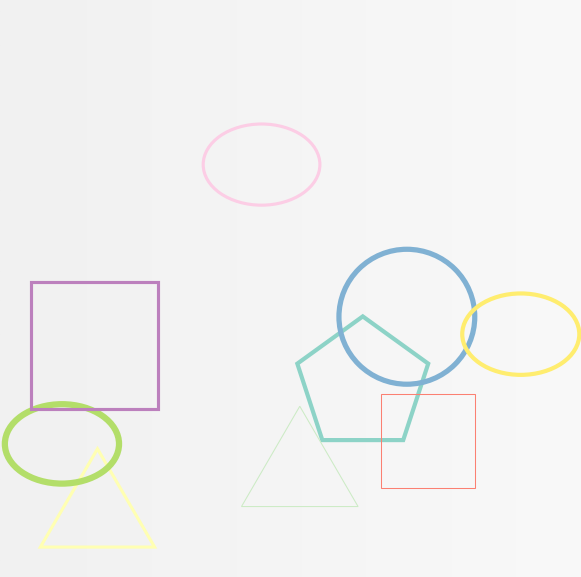[{"shape": "pentagon", "thickness": 2, "radius": 0.59, "center": [0.624, 0.333]}, {"shape": "triangle", "thickness": 1.5, "radius": 0.57, "center": [0.168, 0.109]}, {"shape": "square", "thickness": 0.5, "radius": 0.41, "center": [0.736, 0.236]}, {"shape": "circle", "thickness": 2.5, "radius": 0.58, "center": [0.7, 0.451]}, {"shape": "oval", "thickness": 3, "radius": 0.49, "center": [0.107, 0.23]}, {"shape": "oval", "thickness": 1.5, "radius": 0.5, "center": [0.45, 0.714]}, {"shape": "square", "thickness": 1.5, "radius": 0.55, "center": [0.162, 0.401]}, {"shape": "triangle", "thickness": 0.5, "radius": 0.58, "center": [0.516, 0.18]}, {"shape": "oval", "thickness": 2, "radius": 0.5, "center": [0.896, 0.421]}]